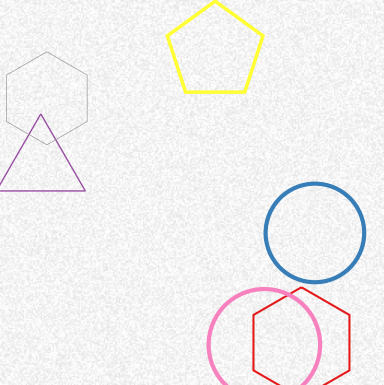[{"shape": "hexagon", "thickness": 1.5, "radius": 0.72, "center": [0.783, 0.11]}, {"shape": "circle", "thickness": 3, "radius": 0.64, "center": [0.818, 0.395]}, {"shape": "triangle", "thickness": 1, "radius": 0.67, "center": [0.106, 0.571]}, {"shape": "pentagon", "thickness": 2.5, "radius": 0.65, "center": [0.559, 0.866]}, {"shape": "circle", "thickness": 3, "radius": 0.72, "center": [0.687, 0.104]}, {"shape": "hexagon", "thickness": 0.5, "radius": 0.6, "center": [0.122, 0.745]}]